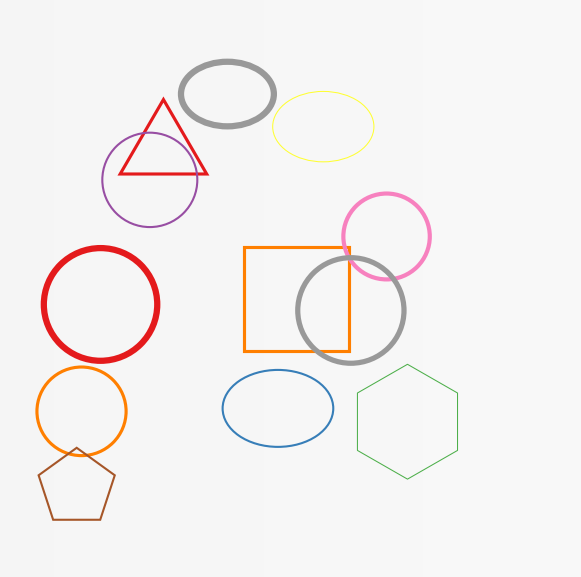[{"shape": "triangle", "thickness": 1.5, "radius": 0.43, "center": [0.281, 0.741]}, {"shape": "circle", "thickness": 3, "radius": 0.49, "center": [0.173, 0.472]}, {"shape": "oval", "thickness": 1, "radius": 0.48, "center": [0.478, 0.292]}, {"shape": "hexagon", "thickness": 0.5, "radius": 0.5, "center": [0.701, 0.269]}, {"shape": "circle", "thickness": 1, "radius": 0.41, "center": [0.258, 0.688]}, {"shape": "circle", "thickness": 1.5, "radius": 0.38, "center": [0.14, 0.287]}, {"shape": "square", "thickness": 1.5, "radius": 0.45, "center": [0.509, 0.482]}, {"shape": "oval", "thickness": 0.5, "radius": 0.44, "center": [0.556, 0.78]}, {"shape": "pentagon", "thickness": 1, "radius": 0.34, "center": [0.132, 0.155]}, {"shape": "circle", "thickness": 2, "radius": 0.37, "center": [0.665, 0.59]}, {"shape": "circle", "thickness": 2.5, "radius": 0.46, "center": [0.604, 0.462]}, {"shape": "oval", "thickness": 3, "radius": 0.4, "center": [0.391, 0.836]}]